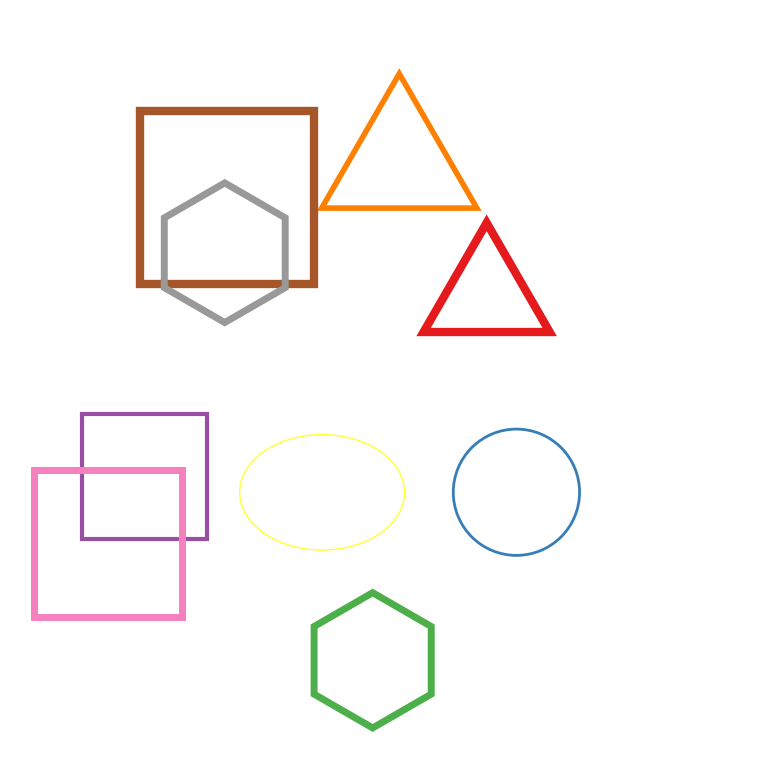[{"shape": "triangle", "thickness": 3, "radius": 0.47, "center": [0.632, 0.616]}, {"shape": "circle", "thickness": 1, "radius": 0.41, "center": [0.671, 0.361]}, {"shape": "hexagon", "thickness": 2.5, "radius": 0.44, "center": [0.484, 0.142]}, {"shape": "square", "thickness": 1.5, "radius": 0.41, "center": [0.188, 0.381]}, {"shape": "triangle", "thickness": 2, "radius": 0.58, "center": [0.519, 0.788]}, {"shape": "oval", "thickness": 0.5, "radius": 0.54, "center": [0.418, 0.361]}, {"shape": "square", "thickness": 3, "radius": 0.56, "center": [0.295, 0.744]}, {"shape": "square", "thickness": 2.5, "radius": 0.48, "center": [0.14, 0.294]}, {"shape": "hexagon", "thickness": 2.5, "radius": 0.45, "center": [0.292, 0.672]}]